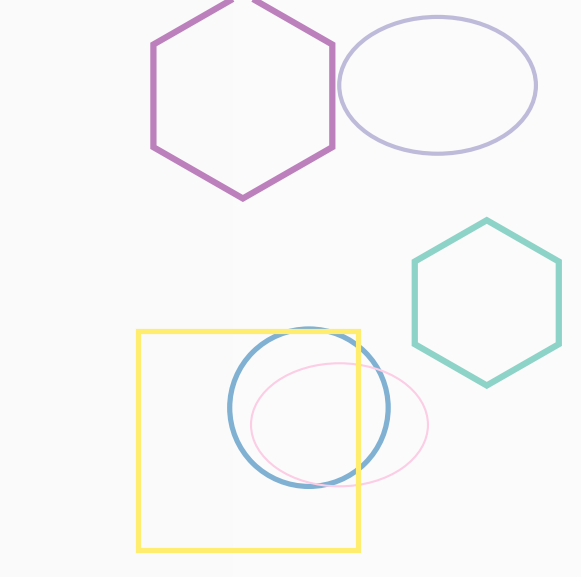[{"shape": "hexagon", "thickness": 3, "radius": 0.72, "center": [0.837, 0.475]}, {"shape": "oval", "thickness": 2, "radius": 0.85, "center": [0.753, 0.851]}, {"shape": "circle", "thickness": 2.5, "radius": 0.68, "center": [0.532, 0.293]}, {"shape": "oval", "thickness": 1, "radius": 0.76, "center": [0.584, 0.264]}, {"shape": "hexagon", "thickness": 3, "radius": 0.89, "center": [0.418, 0.833]}, {"shape": "square", "thickness": 2.5, "radius": 0.95, "center": [0.426, 0.236]}]